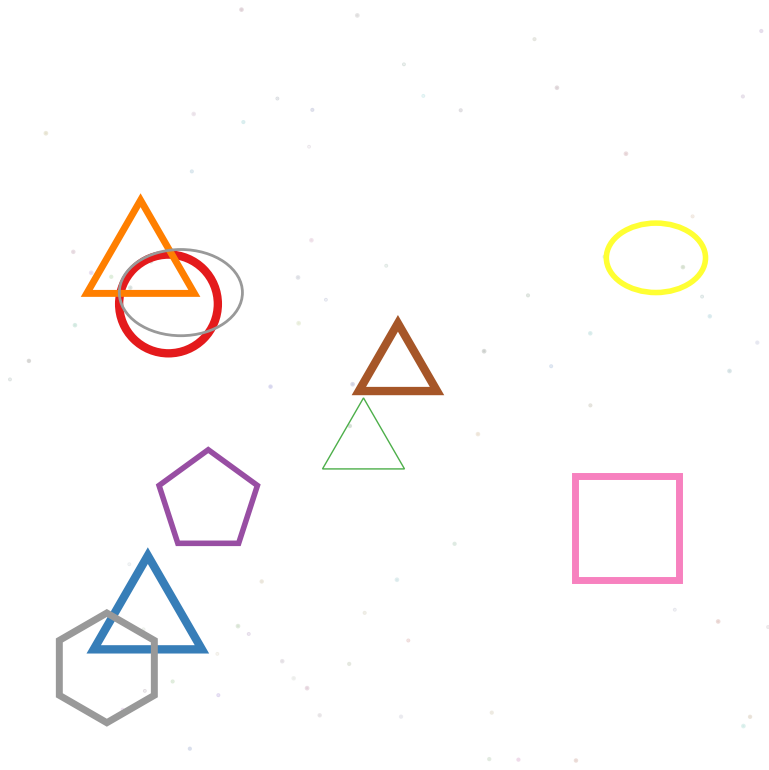[{"shape": "circle", "thickness": 3, "radius": 0.32, "center": [0.219, 0.605]}, {"shape": "triangle", "thickness": 3, "radius": 0.41, "center": [0.192, 0.197]}, {"shape": "triangle", "thickness": 0.5, "radius": 0.31, "center": [0.472, 0.422]}, {"shape": "pentagon", "thickness": 2, "radius": 0.34, "center": [0.27, 0.349]}, {"shape": "triangle", "thickness": 2.5, "radius": 0.4, "center": [0.183, 0.659]}, {"shape": "oval", "thickness": 2, "radius": 0.32, "center": [0.852, 0.665]}, {"shape": "triangle", "thickness": 3, "radius": 0.29, "center": [0.517, 0.521]}, {"shape": "square", "thickness": 2.5, "radius": 0.34, "center": [0.815, 0.314]}, {"shape": "hexagon", "thickness": 2.5, "radius": 0.36, "center": [0.139, 0.133]}, {"shape": "oval", "thickness": 1, "radius": 0.4, "center": [0.235, 0.62]}]